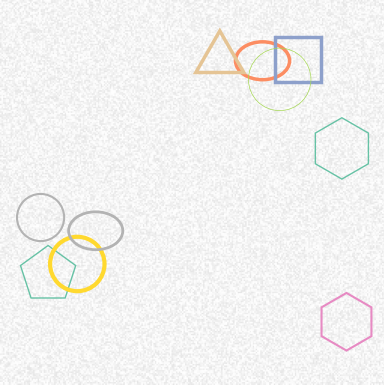[{"shape": "hexagon", "thickness": 1, "radius": 0.4, "center": [0.888, 0.614]}, {"shape": "pentagon", "thickness": 1, "radius": 0.38, "center": [0.125, 0.287]}, {"shape": "oval", "thickness": 2.5, "radius": 0.35, "center": [0.682, 0.842]}, {"shape": "square", "thickness": 2.5, "radius": 0.29, "center": [0.774, 0.845]}, {"shape": "hexagon", "thickness": 1.5, "radius": 0.37, "center": [0.9, 0.164]}, {"shape": "circle", "thickness": 0.5, "radius": 0.41, "center": [0.726, 0.794]}, {"shape": "circle", "thickness": 3, "radius": 0.35, "center": [0.201, 0.314]}, {"shape": "triangle", "thickness": 2.5, "radius": 0.36, "center": [0.571, 0.848]}, {"shape": "oval", "thickness": 2, "radius": 0.35, "center": [0.249, 0.401]}, {"shape": "circle", "thickness": 1.5, "radius": 0.31, "center": [0.105, 0.435]}]